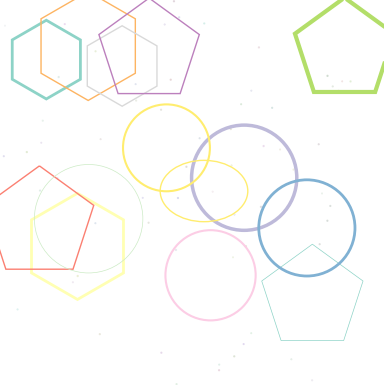[{"shape": "pentagon", "thickness": 0.5, "radius": 0.69, "center": [0.811, 0.227]}, {"shape": "hexagon", "thickness": 2, "radius": 0.51, "center": [0.12, 0.845]}, {"shape": "hexagon", "thickness": 2, "radius": 0.69, "center": [0.201, 0.36]}, {"shape": "circle", "thickness": 2.5, "radius": 0.68, "center": [0.634, 0.538]}, {"shape": "pentagon", "thickness": 1, "radius": 0.74, "center": [0.102, 0.421]}, {"shape": "circle", "thickness": 2, "radius": 0.62, "center": [0.797, 0.408]}, {"shape": "hexagon", "thickness": 1, "radius": 0.71, "center": [0.229, 0.88]}, {"shape": "pentagon", "thickness": 3, "radius": 0.68, "center": [0.895, 0.871]}, {"shape": "circle", "thickness": 1.5, "radius": 0.59, "center": [0.547, 0.285]}, {"shape": "hexagon", "thickness": 1, "radius": 0.52, "center": [0.317, 0.829]}, {"shape": "pentagon", "thickness": 1, "radius": 0.69, "center": [0.387, 0.868]}, {"shape": "circle", "thickness": 0.5, "radius": 0.7, "center": [0.23, 0.432]}, {"shape": "circle", "thickness": 1.5, "radius": 0.56, "center": [0.432, 0.616]}, {"shape": "oval", "thickness": 1, "radius": 0.57, "center": [0.53, 0.504]}]